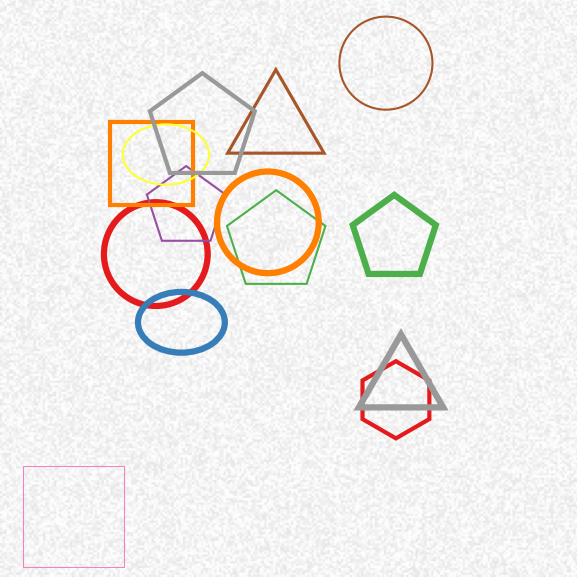[{"shape": "hexagon", "thickness": 2, "radius": 0.33, "center": [0.686, 0.307]}, {"shape": "circle", "thickness": 3, "radius": 0.45, "center": [0.27, 0.559]}, {"shape": "oval", "thickness": 3, "radius": 0.38, "center": [0.314, 0.441]}, {"shape": "pentagon", "thickness": 1, "radius": 0.45, "center": [0.478, 0.58]}, {"shape": "pentagon", "thickness": 3, "radius": 0.38, "center": [0.683, 0.586]}, {"shape": "pentagon", "thickness": 1, "radius": 0.36, "center": [0.322, 0.64]}, {"shape": "circle", "thickness": 3, "radius": 0.44, "center": [0.464, 0.614]}, {"shape": "square", "thickness": 2, "radius": 0.36, "center": [0.262, 0.716]}, {"shape": "oval", "thickness": 1, "radius": 0.37, "center": [0.287, 0.732]}, {"shape": "circle", "thickness": 1, "radius": 0.4, "center": [0.668, 0.89]}, {"shape": "triangle", "thickness": 1.5, "radius": 0.48, "center": [0.478, 0.782]}, {"shape": "square", "thickness": 0.5, "radius": 0.44, "center": [0.127, 0.104]}, {"shape": "pentagon", "thickness": 2, "radius": 0.48, "center": [0.35, 0.777]}, {"shape": "triangle", "thickness": 3, "radius": 0.42, "center": [0.694, 0.336]}]